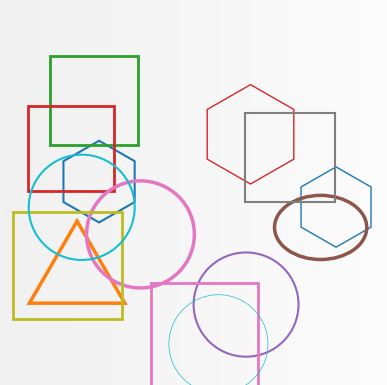[{"shape": "hexagon", "thickness": 1, "radius": 0.52, "center": [0.867, 0.462]}, {"shape": "hexagon", "thickness": 1.5, "radius": 0.53, "center": [0.256, 0.528]}, {"shape": "triangle", "thickness": 2.5, "radius": 0.71, "center": [0.199, 0.284]}, {"shape": "square", "thickness": 2, "radius": 0.57, "center": [0.243, 0.739]}, {"shape": "hexagon", "thickness": 1, "radius": 0.65, "center": [0.646, 0.651]}, {"shape": "square", "thickness": 2, "radius": 0.55, "center": [0.184, 0.614]}, {"shape": "circle", "thickness": 1.5, "radius": 0.68, "center": [0.635, 0.209]}, {"shape": "oval", "thickness": 2.5, "radius": 0.59, "center": [0.827, 0.409]}, {"shape": "square", "thickness": 2, "radius": 0.69, "center": [0.527, 0.127]}, {"shape": "circle", "thickness": 2.5, "radius": 0.7, "center": [0.362, 0.391]}, {"shape": "square", "thickness": 1.5, "radius": 0.58, "center": [0.748, 0.592]}, {"shape": "square", "thickness": 2, "radius": 0.7, "center": [0.174, 0.311]}, {"shape": "circle", "thickness": 1.5, "radius": 0.68, "center": [0.211, 0.462]}, {"shape": "circle", "thickness": 0.5, "radius": 0.64, "center": [0.564, 0.107]}]